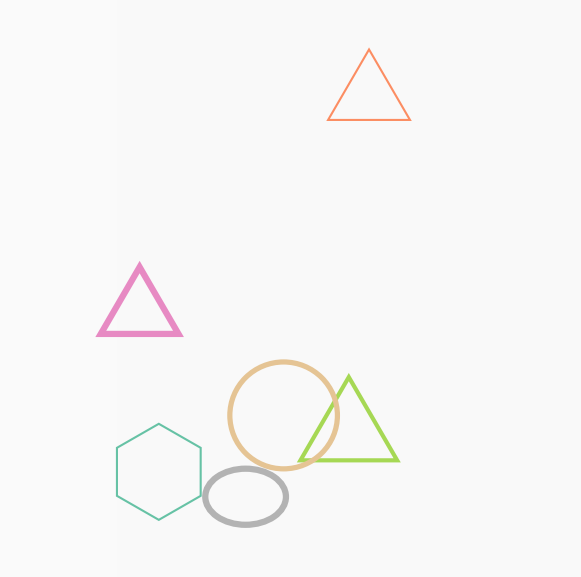[{"shape": "hexagon", "thickness": 1, "radius": 0.42, "center": [0.273, 0.182]}, {"shape": "triangle", "thickness": 1, "radius": 0.41, "center": [0.635, 0.832]}, {"shape": "triangle", "thickness": 3, "radius": 0.39, "center": [0.24, 0.46]}, {"shape": "triangle", "thickness": 2, "radius": 0.48, "center": [0.6, 0.25]}, {"shape": "circle", "thickness": 2.5, "radius": 0.46, "center": [0.488, 0.28]}, {"shape": "oval", "thickness": 3, "radius": 0.35, "center": [0.423, 0.139]}]